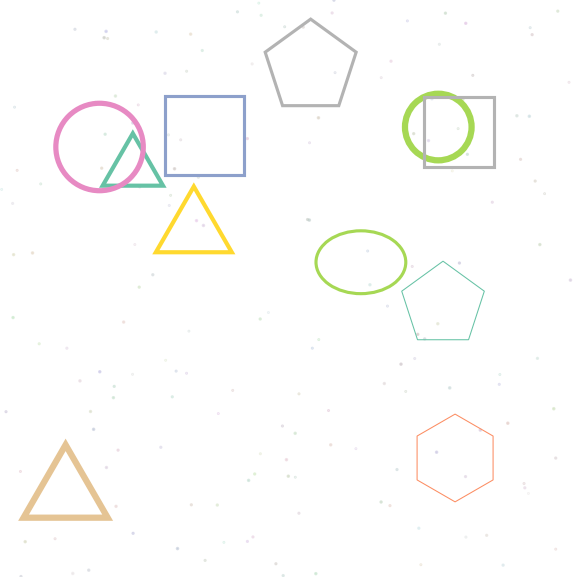[{"shape": "triangle", "thickness": 2, "radius": 0.3, "center": [0.23, 0.708]}, {"shape": "pentagon", "thickness": 0.5, "radius": 0.38, "center": [0.767, 0.472]}, {"shape": "hexagon", "thickness": 0.5, "radius": 0.38, "center": [0.788, 0.206]}, {"shape": "square", "thickness": 1.5, "radius": 0.34, "center": [0.355, 0.765]}, {"shape": "circle", "thickness": 2.5, "radius": 0.38, "center": [0.172, 0.745]}, {"shape": "circle", "thickness": 3, "radius": 0.29, "center": [0.759, 0.779]}, {"shape": "oval", "thickness": 1.5, "radius": 0.39, "center": [0.625, 0.545]}, {"shape": "triangle", "thickness": 2, "radius": 0.38, "center": [0.336, 0.6]}, {"shape": "triangle", "thickness": 3, "radius": 0.42, "center": [0.114, 0.145]}, {"shape": "square", "thickness": 1.5, "radius": 0.3, "center": [0.794, 0.77]}, {"shape": "pentagon", "thickness": 1.5, "radius": 0.41, "center": [0.538, 0.883]}]